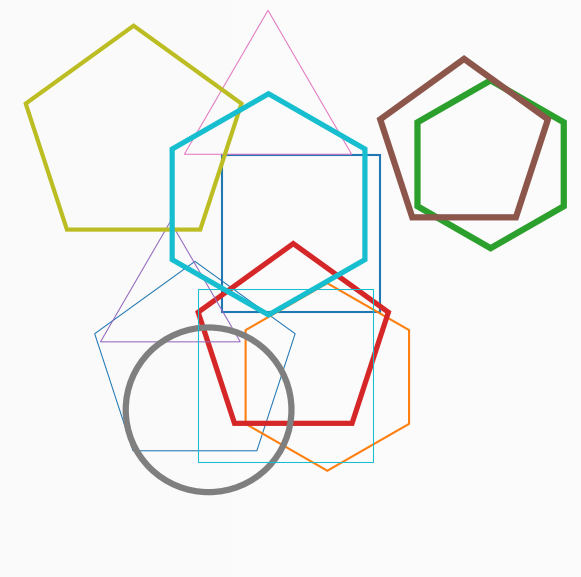[{"shape": "square", "thickness": 1, "radius": 0.68, "center": [0.518, 0.595]}, {"shape": "pentagon", "thickness": 0.5, "radius": 0.91, "center": [0.335, 0.365]}, {"shape": "hexagon", "thickness": 1, "radius": 0.81, "center": [0.563, 0.346]}, {"shape": "hexagon", "thickness": 3, "radius": 0.73, "center": [0.844, 0.715]}, {"shape": "pentagon", "thickness": 2.5, "radius": 0.86, "center": [0.505, 0.405]}, {"shape": "triangle", "thickness": 0.5, "radius": 0.69, "center": [0.293, 0.477]}, {"shape": "pentagon", "thickness": 3, "radius": 0.76, "center": [0.798, 0.745]}, {"shape": "triangle", "thickness": 0.5, "radius": 0.83, "center": [0.461, 0.815]}, {"shape": "circle", "thickness": 3, "radius": 0.71, "center": [0.359, 0.289]}, {"shape": "pentagon", "thickness": 2, "radius": 0.98, "center": [0.23, 0.759]}, {"shape": "hexagon", "thickness": 2.5, "radius": 0.96, "center": [0.462, 0.645]}, {"shape": "square", "thickness": 0.5, "radius": 0.75, "center": [0.492, 0.349]}]